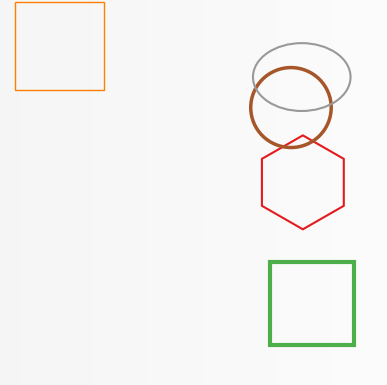[{"shape": "hexagon", "thickness": 1.5, "radius": 0.61, "center": [0.782, 0.526]}, {"shape": "square", "thickness": 3, "radius": 0.54, "center": [0.805, 0.211]}, {"shape": "square", "thickness": 1, "radius": 0.58, "center": [0.154, 0.88]}, {"shape": "circle", "thickness": 2.5, "radius": 0.52, "center": [0.751, 0.721]}, {"shape": "oval", "thickness": 1.5, "radius": 0.63, "center": [0.779, 0.8]}]